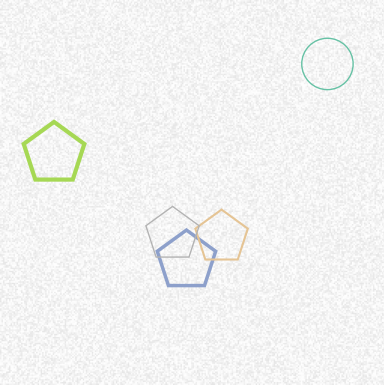[{"shape": "circle", "thickness": 1, "radius": 0.33, "center": [0.85, 0.834]}, {"shape": "pentagon", "thickness": 2.5, "radius": 0.4, "center": [0.484, 0.323]}, {"shape": "pentagon", "thickness": 3, "radius": 0.41, "center": [0.14, 0.601]}, {"shape": "pentagon", "thickness": 1.5, "radius": 0.36, "center": [0.575, 0.384]}, {"shape": "pentagon", "thickness": 1, "radius": 0.36, "center": [0.448, 0.391]}]